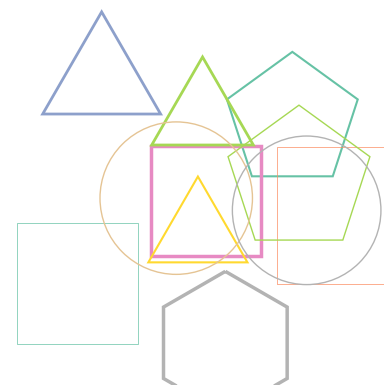[{"shape": "pentagon", "thickness": 1.5, "radius": 0.89, "center": [0.759, 0.687]}, {"shape": "square", "thickness": 0.5, "radius": 0.79, "center": [0.201, 0.264]}, {"shape": "square", "thickness": 0.5, "radius": 0.89, "center": [0.897, 0.44]}, {"shape": "triangle", "thickness": 2, "radius": 0.88, "center": [0.264, 0.792]}, {"shape": "square", "thickness": 2.5, "radius": 0.71, "center": [0.535, 0.478]}, {"shape": "pentagon", "thickness": 1, "radius": 0.97, "center": [0.777, 0.533]}, {"shape": "triangle", "thickness": 2, "radius": 0.76, "center": [0.526, 0.7]}, {"shape": "triangle", "thickness": 1.5, "radius": 0.74, "center": [0.514, 0.393]}, {"shape": "circle", "thickness": 1, "radius": 0.99, "center": [0.458, 0.485]}, {"shape": "hexagon", "thickness": 2.5, "radius": 0.93, "center": [0.585, 0.11]}, {"shape": "circle", "thickness": 1, "radius": 0.96, "center": [0.797, 0.454]}]